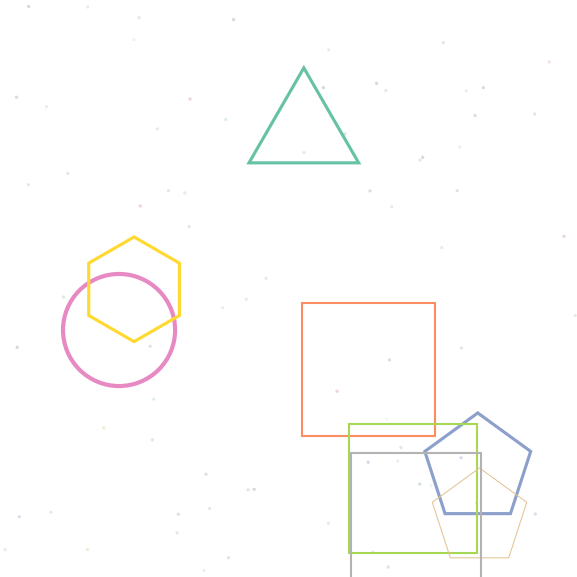[{"shape": "triangle", "thickness": 1.5, "radius": 0.55, "center": [0.526, 0.772]}, {"shape": "square", "thickness": 1, "radius": 0.57, "center": [0.638, 0.359]}, {"shape": "pentagon", "thickness": 1.5, "radius": 0.48, "center": [0.827, 0.188]}, {"shape": "circle", "thickness": 2, "radius": 0.49, "center": [0.206, 0.428]}, {"shape": "square", "thickness": 1, "radius": 0.56, "center": [0.716, 0.154]}, {"shape": "hexagon", "thickness": 1.5, "radius": 0.45, "center": [0.232, 0.498]}, {"shape": "pentagon", "thickness": 0.5, "radius": 0.43, "center": [0.83, 0.103]}, {"shape": "square", "thickness": 1, "radius": 0.56, "center": [0.72, 0.101]}]